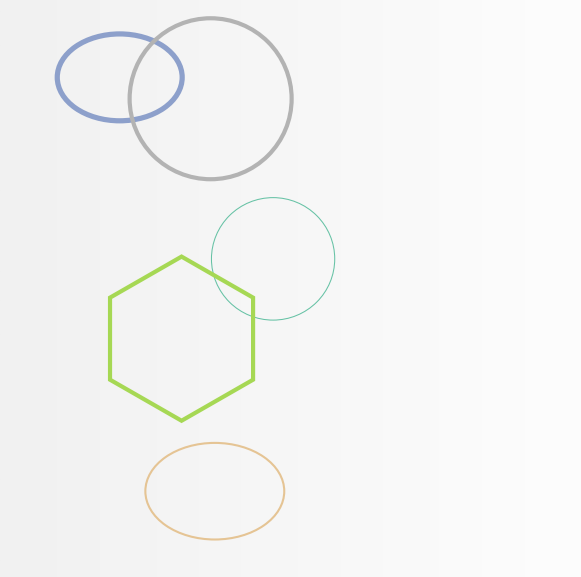[{"shape": "circle", "thickness": 0.5, "radius": 0.53, "center": [0.47, 0.551]}, {"shape": "oval", "thickness": 2.5, "radius": 0.54, "center": [0.206, 0.865]}, {"shape": "hexagon", "thickness": 2, "radius": 0.71, "center": [0.312, 0.413]}, {"shape": "oval", "thickness": 1, "radius": 0.6, "center": [0.37, 0.149]}, {"shape": "circle", "thickness": 2, "radius": 0.7, "center": [0.362, 0.828]}]